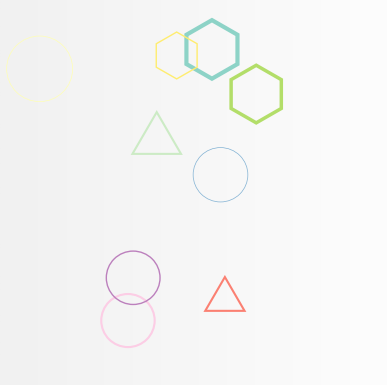[{"shape": "hexagon", "thickness": 3, "radius": 0.38, "center": [0.547, 0.872]}, {"shape": "circle", "thickness": 0.5, "radius": 0.43, "center": [0.102, 0.821]}, {"shape": "triangle", "thickness": 1.5, "radius": 0.29, "center": [0.58, 0.222]}, {"shape": "circle", "thickness": 0.5, "radius": 0.35, "center": [0.569, 0.546]}, {"shape": "hexagon", "thickness": 2.5, "radius": 0.37, "center": [0.661, 0.756]}, {"shape": "circle", "thickness": 1.5, "radius": 0.34, "center": [0.33, 0.167]}, {"shape": "circle", "thickness": 1, "radius": 0.35, "center": [0.344, 0.278]}, {"shape": "triangle", "thickness": 1.5, "radius": 0.36, "center": [0.404, 0.636]}, {"shape": "hexagon", "thickness": 1, "radius": 0.3, "center": [0.456, 0.856]}]